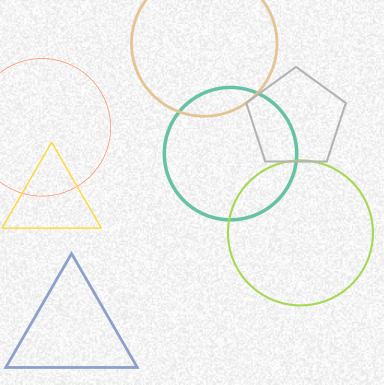[{"shape": "circle", "thickness": 2.5, "radius": 0.86, "center": [0.599, 0.601]}, {"shape": "circle", "thickness": 0.5, "radius": 0.89, "center": [0.109, 0.669]}, {"shape": "triangle", "thickness": 2, "radius": 0.99, "center": [0.186, 0.144]}, {"shape": "circle", "thickness": 1.5, "radius": 0.94, "center": [0.78, 0.395]}, {"shape": "triangle", "thickness": 1, "radius": 0.74, "center": [0.134, 0.482]}, {"shape": "circle", "thickness": 2, "radius": 0.94, "center": [0.53, 0.887]}, {"shape": "pentagon", "thickness": 1.5, "radius": 0.68, "center": [0.769, 0.69]}]